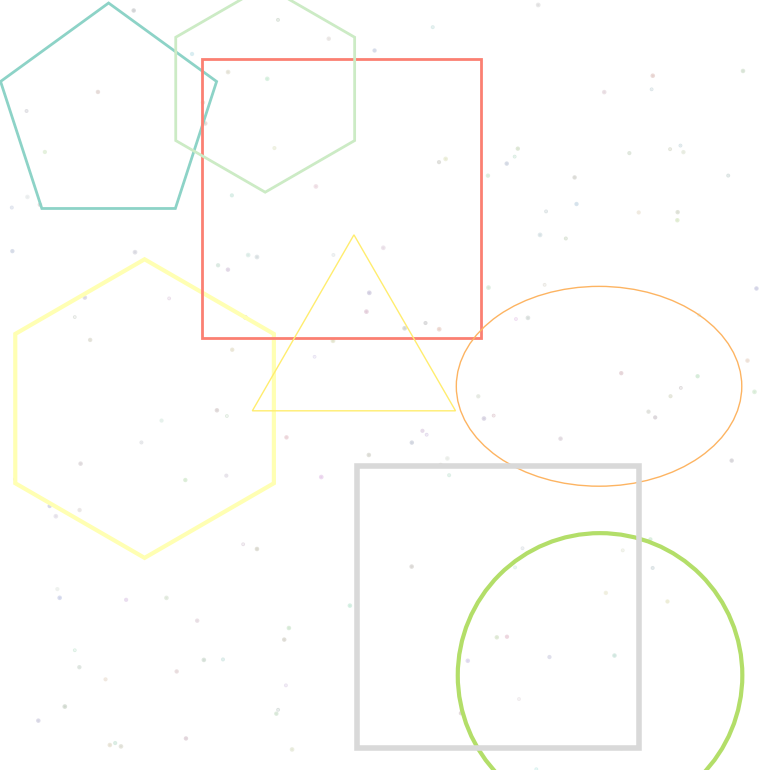[{"shape": "pentagon", "thickness": 1, "radius": 0.74, "center": [0.141, 0.849]}, {"shape": "hexagon", "thickness": 1.5, "radius": 0.97, "center": [0.188, 0.469]}, {"shape": "square", "thickness": 1, "radius": 0.91, "center": [0.444, 0.742]}, {"shape": "oval", "thickness": 0.5, "radius": 0.93, "center": [0.778, 0.498]}, {"shape": "circle", "thickness": 1.5, "radius": 0.92, "center": [0.779, 0.123]}, {"shape": "square", "thickness": 2, "radius": 0.91, "center": [0.646, 0.212]}, {"shape": "hexagon", "thickness": 1, "radius": 0.67, "center": [0.344, 0.885]}, {"shape": "triangle", "thickness": 0.5, "radius": 0.76, "center": [0.46, 0.543]}]